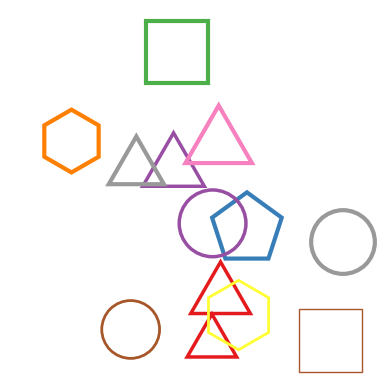[{"shape": "triangle", "thickness": 2.5, "radius": 0.37, "center": [0.55, 0.11]}, {"shape": "triangle", "thickness": 2.5, "radius": 0.45, "center": [0.573, 0.23]}, {"shape": "pentagon", "thickness": 3, "radius": 0.48, "center": [0.641, 0.405]}, {"shape": "square", "thickness": 3, "radius": 0.4, "center": [0.46, 0.865]}, {"shape": "circle", "thickness": 2.5, "radius": 0.43, "center": [0.552, 0.42]}, {"shape": "triangle", "thickness": 2.5, "radius": 0.46, "center": [0.451, 0.562]}, {"shape": "hexagon", "thickness": 3, "radius": 0.41, "center": [0.186, 0.634]}, {"shape": "hexagon", "thickness": 2, "radius": 0.45, "center": [0.62, 0.182]}, {"shape": "square", "thickness": 1, "radius": 0.41, "center": [0.859, 0.115]}, {"shape": "circle", "thickness": 2, "radius": 0.38, "center": [0.339, 0.144]}, {"shape": "triangle", "thickness": 3, "radius": 0.5, "center": [0.568, 0.626]}, {"shape": "circle", "thickness": 3, "radius": 0.41, "center": [0.891, 0.371]}, {"shape": "triangle", "thickness": 3, "radius": 0.41, "center": [0.354, 0.563]}]